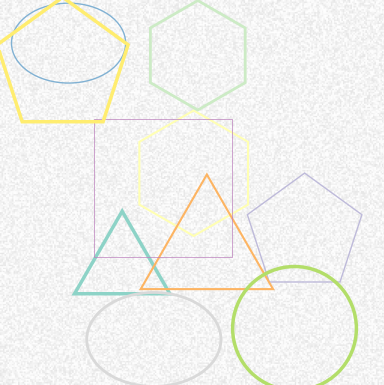[{"shape": "triangle", "thickness": 2.5, "radius": 0.71, "center": [0.317, 0.308]}, {"shape": "hexagon", "thickness": 1.5, "radius": 0.81, "center": [0.503, 0.55]}, {"shape": "pentagon", "thickness": 1, "radius": 0.78, "center": [0.791, 0.394]}, {"shape": "oval", "thickness": 1, "radius": 0.74, "center": [0.178, 0.888]}, {"shape": "triangle", "thickness": 1.5, "radius": 0.99, "center": [0.537, 0.348]}, {"shape": "circle", "thickness": 2.5, "radius": 0.8, "center": [0.765, 0.147]}, {"shape": "oval", "thickness": 2, "radius": 0.87, "center": [0.4, 0.118]}, {"shape": "square", "thickness": 0.5, "radius": 0.9, "center": [0.424, 0.513]}, {"shape": "hexagon", "thickness": 2, "radius": 0.71, "center": [0.514, 0.856]}, {"shape": "pentagon", "thickness": 2.5, "radius": 0.89, "center": [0.163, 0.828]}]